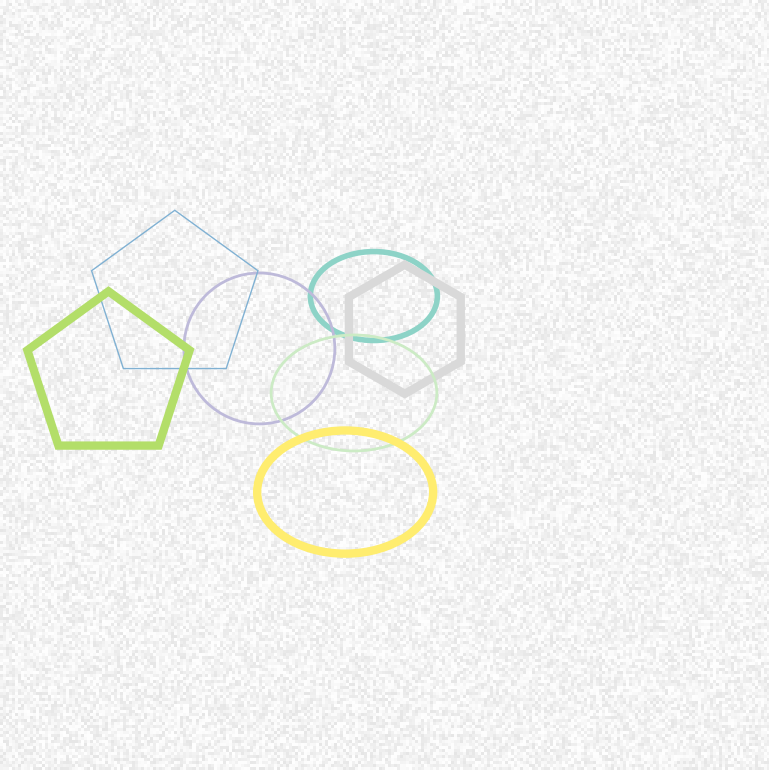[{"shape": "oval", "thickness": 2, "radius": 0.41, "center": [0.486, 0.616]}, {"shape": "circle", "thickness": 1, "radius": 0.49, "center": [0.337, 0.547]}, {"shape": "pentagon", "thickness": 0.5, "radius": 0.57, "center": [0.227, 0.613]}, {"shape": "pentagon", "thickness": 3, "radius": 0.55, "center": [0.141, 0.511]}, {"shape": "hexagon", "thickness": 3, "radius": 0.42, "center": [0.526, 0.572]}, {"shape": "oval", "thickness": 1, "radius": 0.54, "center": [0.46, 0.49]}, {"shape": "oval", "thickness": 3, "radius": 0.57, "center": [0.448, 0.361]}]